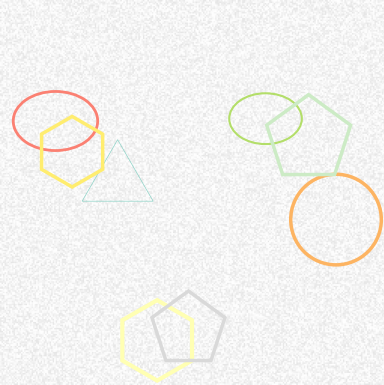[{"shape": "triangle", "thickness": 0.5, "radius": 0.53, "center": [0.306, 0.531]}, {"shape": "hexagon", "thickness": 3, "radius": 0.52, "center": [0.408, 0.116]}, {"shape": "oval", "thickness": 2, "radius": 0.55, "center": [0.144, 0.686]}, {"shape": "circle", "thickness": 2.5, "radius": 0.59, "center": [0.873, 0.43]}, {"shape": "oval", "thickness": 1.5, "radius": 0.47, "center": [0.69, 0.692]}, {"shape": "pentagon", "thickness": 2.5, "radius": 0.5, "center": [0.49, 0.144]}, {"shape": "pentagon", "thickness": 2.5, "radius": 0.57, "center": [0.802, 0.639]}, {"shape": "hexagon", "thickness": 2.5, "radius": 0.46, "center": [0.187, 0.606]}]